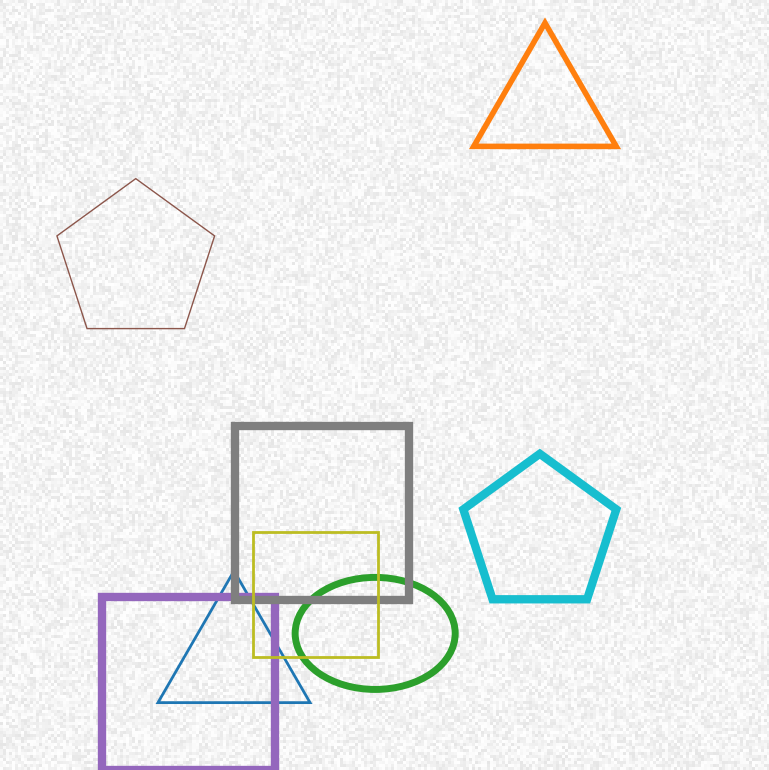[{"shape": "triangle", "thickness": 1, "radius": 0.57, "center": [0.304, 0.145]}, {"shape": "triangle", "thickness": 2, "radius": 0.53, "center": [0.708, 0.863]}, {"shape": "oval", "thickness": 2.5, "radius": 0.52, "center": [0.487, 0.177]}, {"shape": "square", "thickness": 3, "radius": 0.56, "center": [0.245, 0.113]}, {"shape": "pentagon", "thickness": 0.5, "radius": 0.54, "center": [0.176, 0.66]}, {"shape": "square", "thickness": 3, "radius": 0.57, "center": [0.418, 0.334]}, {"shape": "square", "thickness": 1, "radius": 0.4, "center": [0.409, 0.228]}, {"shape": "pentagon", "thickness": 3, "radius": 0.52, "center": [0.701, 0.306]}]